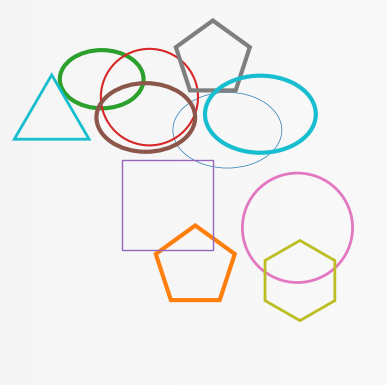[{"shape": "oval", "thickness": 0.5, "radius": 0.7, "center": [0.587, 0.662]}, {"shape": "pentagon", "thickness": 3, "radius": 0.54, "center": [0.504, 0.307]}, {"shape": "oval", "thickness": 3, "radius": 0.54, "center": [0.262, 0.794]}, {"shape": "circle", "thickness": 1.5, "radius": 0.63, "center": [0.386, 0.748]}, {"shape": "square", "thickness": 1, "radius": 0.59, "center": [0.432, 0.467]}, {"shape": "oval", "thickness": 3, "radius": 0.64, "center": [0.376, 0.695]}, {"shape": "circle", "thickness": 2, "radius": 0.71, "center": [0.768, 0.408]}, {"shape": "pentagon", "thickness": 3, "radius": 0.5, "center": [0.549, 0.846]}, {"shape": "hexagon", "thickness": 2, "radius": 0.52, "center": [0.774, 0.271]}, {"shape": "triangle", "thickness": 2, "radius": 0.56, "center": [0.133, 0.694]}, {"shape": "oval", "thickness": 3, "radius": 0.71, "center": [0.672, 0.703]}]